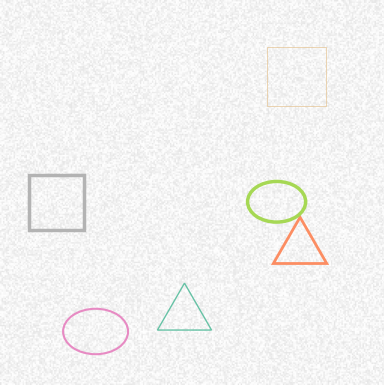[{"shape": "triangle", "thickness": 1, "radius": 0.41, "center": [0.479, 0.183]}, {"shape": "triangle", "thickness": 2, "radius": 0.4, "center": [0.779, 0.356]}, {"shape": "oval", "thickness": 1.5, "radius": 0.42, "center": [0.248, 0.139]}, {"shape": "oval", "thickness": 2.5, "radius": 0.38, "center": [0.718, 0.476]}, {"shape": "square", "thickness": 0.5, "radius": 0.38, "center": [0.77, 0.801]}, {"shape": "square", "thickness": 2.5, "radius": 0.36, "center": [0.147, 0.474]}]